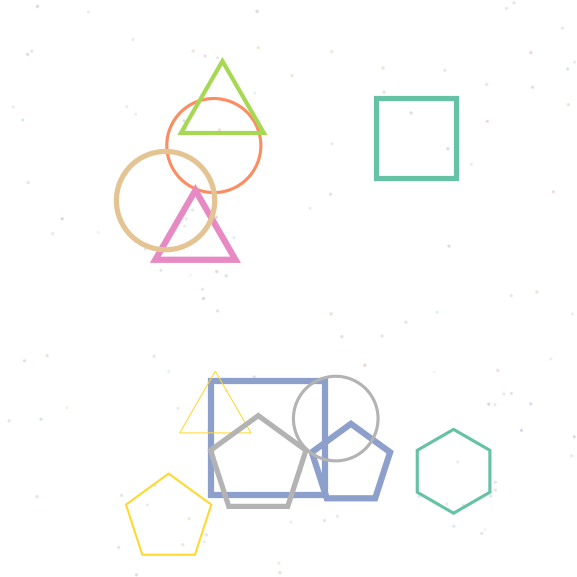[{"shape": "hexagon", "thickness": 1.5, "radius": 0.36, "center": [0.785, 0.183]}, {"shape": "square", "thickness": 2.5, "radius": 0.35, "center": [0.72, 0.761]}, {"shape": "circle", "thickness": 1.5, "radius": 0.41, "center": [0.37, 0.747]}, {"shape": "square", "thickness": 3, "radius": 0.49, "center": [0.464, 0.241]}, {"shape": "pentagon", "thickness": 3, "radius": 0.36, "center": [0.608, 0.194]}, {"shape": "triangle", "thickness": 3, "radius": 0.4, "center": [0.338, 0.589]}, {"shape": "triangle", "thickness": 2, "radius": 0.41, "center": [0.385, 0.81]}, {"shape": "triangle", "thickness": 0.5, "radius": 0.36, "center": [0.373, 0.285]}, {"shape": "pentagon", "thickness": 1, "radius": 0.39, "center": [0.292, 0.101]}, {"shape": "circle", "thickness": 2.5, "radius": 0.43, "center": [0.287, 0.652]}, {"shape": "circle", "thickness": 1.5, "radius": 0.37, "center": [0.581, 0.274]}, {"shape": "pentagon", "thickness": 2.5, "radius": 0.43, "center": [0.447, 0.193]}]